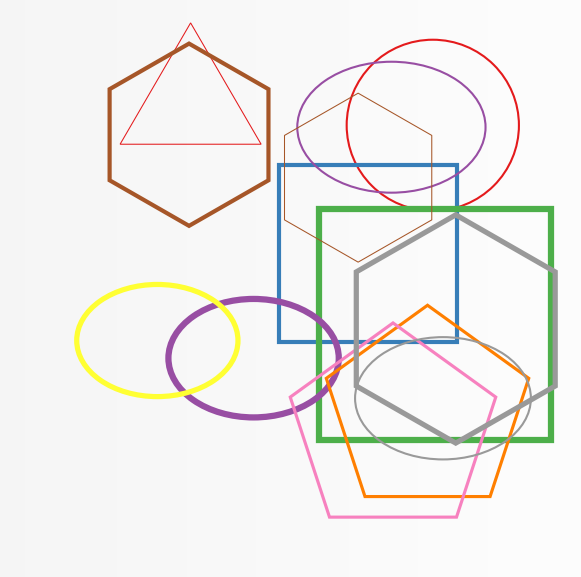[{"shape": "triangle", "thickness": 0.5, "radius": 0.7, "center": [0.328, 0.819]}, {"shape": "circle", "thickness": 1, "radius": 0.74, "center": [0.745, 0.782]}, {"shape": "square", "thickness": 2, "radius": 0.77, "center": [0.633, 0.56]}, {"shape": "square", "thickness": 3, "radius": 1.0, "center": [0.748, 0.438]}, {"shape": "oval", "thickness": 3, "radius": 0.73, "center": [0.436, 0.379]}, {"shape": "oval", "thickness": 1, "radius": 0.81, "center": [0.673, 0.779]}, {"shape": "pentagon", "thickness": 1.5, "radius": 0.92, "center": [0.736, 0.287]}, {"shape": "oval", "thickness": 2.5, "radius": 0.69, "center": [0.271, 0.409]}, {"shape": "hexagon", "thickness": 2, "radius": 0.79, "center": [0.325, 0.766]}, {"shape": "hexagon", "thickness": 0.5, "radius": 0.73, "center": [0.616, 0.692]}, {"shape": "pentagon", "thickness": 1.5, "radius": 0.93, "center": [0.676, 0.254]}, {"shape": "hexagon", "thickness": 2.5, "radius": 0.99, "center": [0.784, 0.43]}, {"shape": "oval", "thickness": 1, "radius": 0.76, "center": [0.762, 0.309]}]